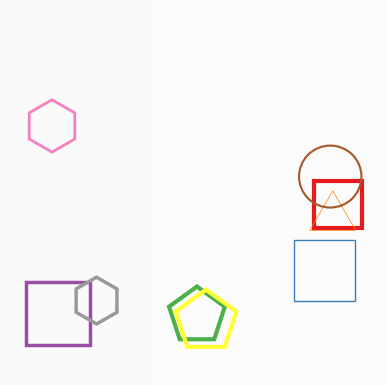[{"shape": "square", "thickness": 3, "radius": 0.31, "center": [0.872, 0.468]}, {"shape": "square", "thickness": 1, "radius": 0.39, "center": [0.838, 0.298]}, {"shape": "pentagon", "thickness": 3, "radius": 0.38, "center": [0.508, 0.18]}, {"shape": "square", "thickness": 2.5, "radius": 0.41, "center": [0.15, 0.185]}, {"shape": "triangle", "thickness": 0.5, "radius": 0.34, "center": [0.859, 0.436]}, {"shape": "pentagon", "thickness": 3, "radius": 0.41, "center": [0.532, 0.165]}, {"shape": "circle", "thickness": 1.5, "radius": 0.4, "center": [0.852, 0.541]}, {"shape": "hexagon", "thickness": 2, "radius": 0.34, "center": [0.134, 0.673]}, {"shape": "hexagon", "thickness": 2.5, "radius": 0.3, "center": [0.249, 0.219]}]